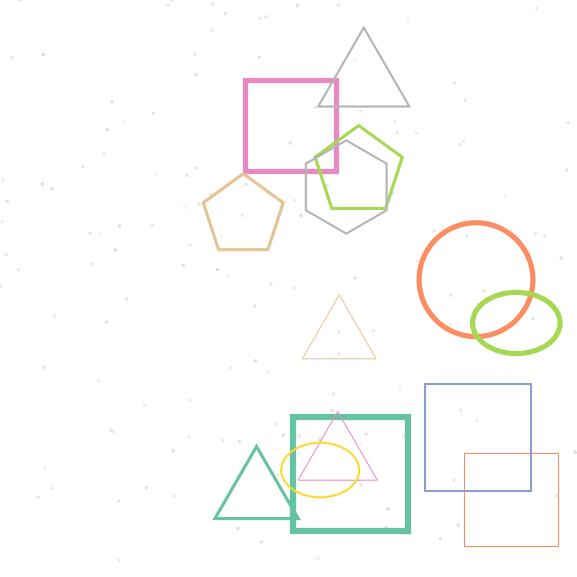[{"shape": "square", "thickness": 3, "radius": 0.5, "center": [0.607, 0.178]}, {"shape": "triangle", "thickness": 1.5, "radius": 0.42, "center": [0.444, 0.143]}, {"shape": "circle", "thickness": 2.5, "radius": 0.49, "center": [0.824, 0.515]}, {"shape": "square", "thickness": 0.5, "radius": 0.4, "center": [0.885, 0.134]}, {"shape": "square", "thickness": 1, "radius": 0.46, "center": [0.827, 0.241]}, {"shape": "square", "thickness": 2.5, "radius": 0.39, "center": [0.503, 0.782]}, {"shape": "triangle", "thickness": 0.5, "radius": 0.4, "center": [0.585, 0.207]}, {"shape": "pentagon", "thickness": 1.5, "radius": 0.4, "center": [0.621, 0.702]}, {"shape": "oval", "thickness": 2.5, "radius": 0.38, "center": [0.894, 0.44]}, {"shape": "oval", "thickness": 1, "radius": 0.34, "center": [0.554, 0.185]}, {"shape": "triangle", "thickness": 0.5, "radius": 0.37, "center": [0.587, 0.415]}, {"shape": "pentagon", "thickness": 1.5, "radius": 0.36, "center": [0.421, 0.626]}, {"shape": "triangle", "thickness": 1, "radius": 0.46, "center": [0.63, 0.86]}, {"shape": "hexagon", "thickness": 1, "radius": 0.4, "center": [0.6, 0.675]}]